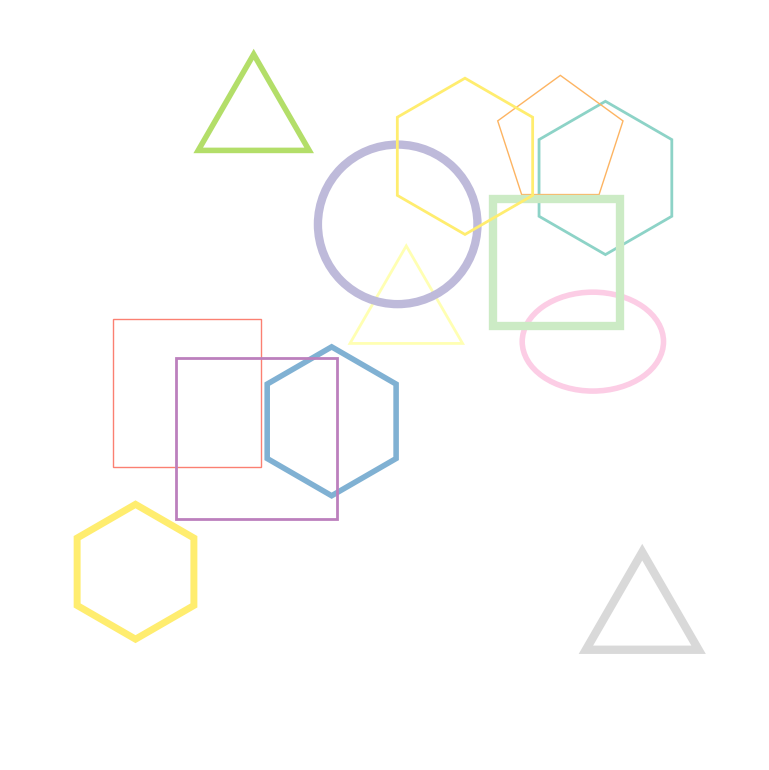[{"shape": "hexagon", "thickness": 1, "radius": 0.5, "center": [0.786, 0.769]}, {"shape": "triangle", "thickness": 1, "radius": 0.42, "center": [0.528, 0.596]}, {"shape": "circle", "thickness": 3, "radius": 0.52, "center": [0.516, 0.709]}, {"shape": "square", "thickness": 0.5, "radius": 0.48, "center": [0.243, 0.49]}, {"shape": "hexagon", "thickness": 2, "radius": 0.48, "center": [0.431, 0.453]}, {"shape": "pentagon", "thickness": 0.5, "radius": 0.43, "center": [0.728, 0.817]}, {"shape": "triangle", "thickness": 2, "radius": 0.42, "center": [0.329, 0.846]}, {"shape": "oval", "thickness": 2, "radius": 0.46, "center": [0.77, 0.556]}, {"shape": "triangle", "thickness": 3, "radius": 0.42, "center": [0.834, 0.198]}, {"shape": "square", "thickness": 1, "radius": 0.52, "center": [0.333, 0.431]}, {"shape": "square", "thickness": 3, "radius": 0.41, "center": [0.723, 0.659]}, {"shape": "hexagon", "thickness": 2.5, "radius": 0.44, "center": [0.176, 0.257]}, {"shape": "hexagon", "thickness": 1, "radius": 0.51, "center": [0.604, 0.797]}]